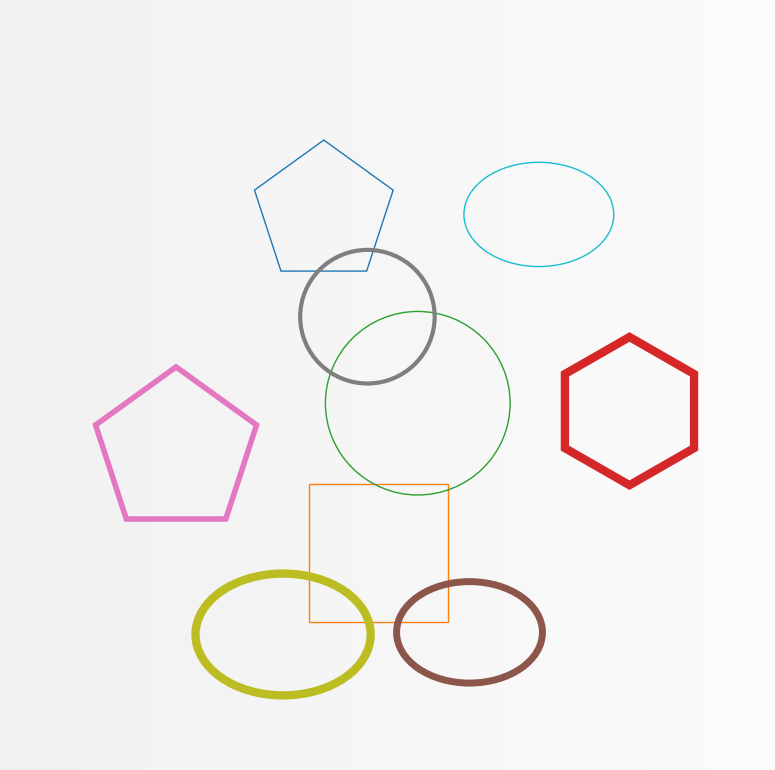[{"shape": "pentagon", "thickness": 0.5, "radius": 0.47, "center": [0.418, 0.724]}, {"shape": "square", "thickness": 0.5, "radius": 0.45, "center": [0.489, 0.282]}, {"shape": "circle", "thickness": 0.5, "radius": 0.6, "center": [0.539, 0.476]}, {"shape": "hexagon", "thickness": 3, "radius": 0.48, "center": [0.812, 0.466]}, {"shape": "oval", "thickness": 2.5, "radius": 0.47, "center": [0.606, 0.179]}, {"shape": "pentagon", "thickness": 2, "radius": 0.55, "center": [0.227, 0.414]}, {"shape": "circle", "thickness": 1.5, "radius": 0.43, "center": [0.474, 0.589]}, {"shape": "oval", "thickness": 3, "radius": 0.57, "center": [0.365, 0.176]}, {"shape": "oval", "thickness": 0.5, "radius": 0.48, "center": [0.695, 0.722]}]